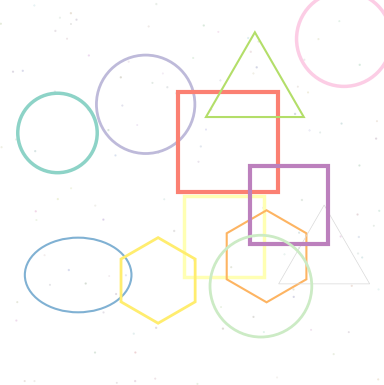[{"shape": "circle", "thickness": 2.5, "radius": 0.52, "center": [0.149, 0.655]}, {"shape": "square", "thickness": 2.5, "radius": 0.52, "center": [0.582, 0.386]}, {"shape": "circle", "thickness": 2, "radius": 0.64, "center": [0.378, 0.729]}, {"shape": "square", "thickness": 3, "radius": 0.65, "center": [0.592, 0.632]}, {"shape": "oval", "thickness": 1.5, "radius": 0.69, "center": [0.203, 0.286]}, {"shape": "hexagon", "thickness": 1.5, "radius": 0.6, "center": [0.692, 0.334]}, {"shape": "triangle", "thickness": 1.5, "radius": 0.73, "center": [0.662, 0.769]}, {"shape": "circle", "thickness": 2.5, "radius": 0.62, "center": [0.894, 0.899]}, {"shape": "triangle", "thickness": 0.5, "radius": 0.68, "center": [0.842, 0.331]}, {"shape": "square", "thickness": 3, "radius": 0.51, "center": [0.75, 0.467]}, {"shape": "circle", "thickness": 2, "radius": 0.66, "center": [0.678, 0.257]}, {"shape": "hexagon", "thickness": 2, "radius": 0.56, "center": [0.411, 0.272]}]